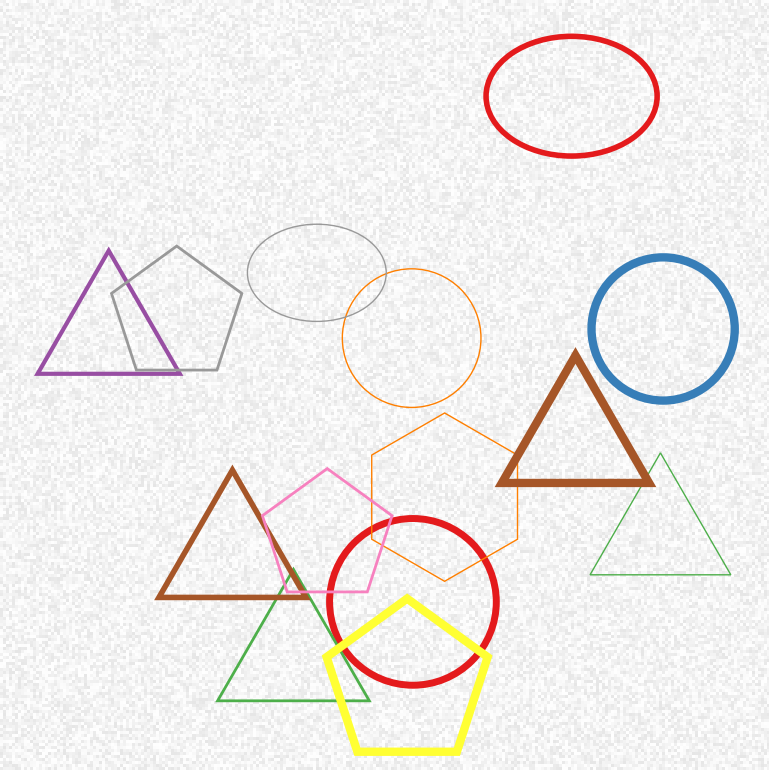[{"shape": "circle", "thickness": 2.5, "radius": 0.54, "center": [0.536, 0.218]}, {"shape": "oval", "thickness": 2, "radius": 0.56, "center": [0.742, 0.875]}, {"shape": "circle", "thickness": 3, "radius": 0.47, "center": [0.861, 0.573]}, {"shape": "triangle", "thickness": 1, "radius": 0.57, "center": [0.381, 0.147]}, {"shape": "triangle", "thickness": 0.5, "radius": 0.53, "center": [0.858, 0.306]}, {"shape": "triangle", "thickness": 1.5, "radius": 0.53, "center": [0.141, 0.568]}, {"shape": "hexagon", "thickness": 0.5, "radius": 0.55, "center": [0.577, 0.354]}, {"shape": "circle", "thickness": 0.5, "radius": 0.45, "center": [0.535, 0.561]}, {"shape": "pentagon", "thickness": 3, "radius": 0.55, "center": [0.529, 0.113]}, {"shape": "triangle", "thickness": 3, "radius": 0.55, "center": [0.747, 0.428]}, {"shape": "triangle", "thickness": 2, "radius": 0.55, "center": [0.302, 0.279]}, {"shape": "pentagon", "thickness": 1, "radius": 0.44, "center": [0.425, 0.303]}, {"shape": "pentagon", "thickness": 1, "radius": 0.45, "center": [0.229, 0.591]}, {"shape": "oval", "thickness": 0.5, "radius": 0.45, "center": [0.411, 0.646]}]